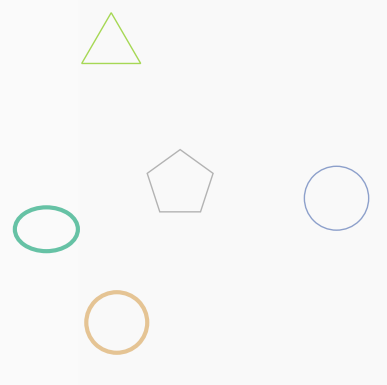[{"shape": "oval", "thickness": 3, "radius": 0.41, "center": [0.12, 0.405]}, {"shape": "circle", "thickness": 1, "radius": 0.41, "center": [0.868, 0.485]}, {"shape": "triangle", "thickness": 1, "radius": 0.44, "center": [0.287, 0.879]}, {"shape": "circle", "thickness": 3, "radius": 0.39, "center": [0.301, 0.162]}, {"shape": "pentagon", "thickness": 1, "radius": 0.45, "center": [0.465, 0.522]}]